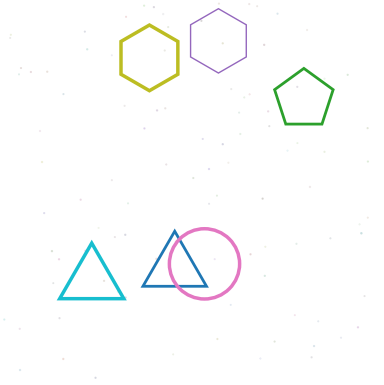[{"shape": "triangle", "thickness": 2, "radius": 0.48, "center": [0.454, 0.304]}, {"shape": "pentagon", "thickness": 2, "radius": 0.4, "center": [0.789, 0.742]}, {"shape": "hexagon", "thickness": 1, "radius": 0.42, "center": [0.567, 0.894]}, {"shape": "circle", "thickness": 2.5, "radius": 0.46, "center": [0.531, 0.315]}, {"shape": "hexagon", "thickness": 2.5, "radius": 0.43, "center": [0.388, 0.85]}, {"shape": "triangle", "thickness": 2.5, "radius": 0.48, "center": [0.238, 0.272]}]